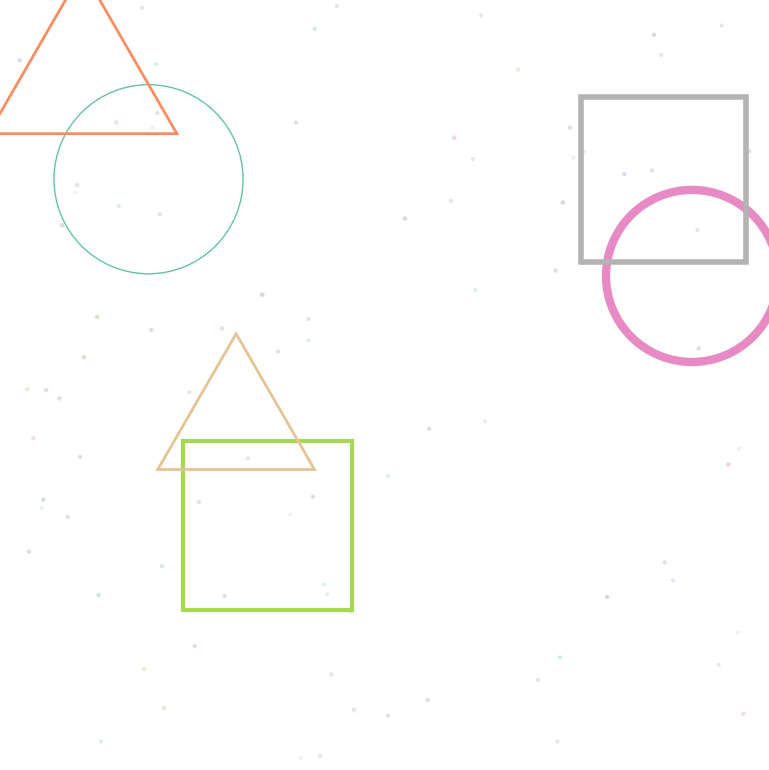[{"shape": "circle", "thickness": 0.5, "radius": 0.61, "center": [0.193, 0.767]}, {"shape": "triangle", "thickness": 1, "radius": 0.71, "center": [0.107, 0.897]}, {"shape": "circle", "thickness": 3, "radius": 0.56, "center": [0.899, 0.642]}, {"shape": "square", "thickness": 1.5, "radius": 0.55, "center": [0.347, 0.317]}, {"shape": "triangle", "thickness": 1, "radius": 0.59, "center": [0.307, 0.449]}, {"shape": "square", "thickness": 2, "radius": 0.54, "center": [0.861, 0.766]}]